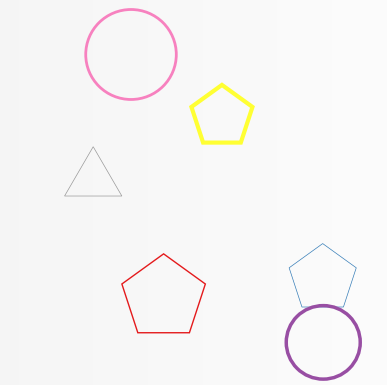[{"shape": "pentagon", "thickness": 1, "radius": 0.57, "center": [0.422, 0.227]}, {"shape": "pentagon", "thickness": 0.5, "radius": 0.46, "center": [0.833, 0.276]}, {"shape": "circle", "thickness": 2.5, "radius": 0.48, "center": [0.834, 0.111]}, {"shape": "pentagon", "thickness": 3, "radius": 0.41, "center": [0.573, 0.697]}, {"shape": "circle", "thickness": 2, "radius": 0.58, "center": [0.338, 0.858]}, {"shape": "triangle", "thickness": 0.5, "radius": 0.43, "center": [0.241, 0.534]}]